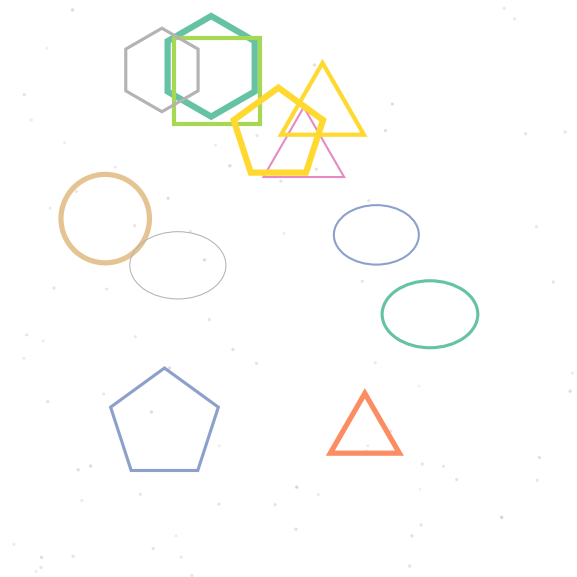[{"shape": "oval", "thickness": 1.5, "radius": 0.41, "center": [0.745, 0.455]}, {"shape": "hexagon", "thickness": 3, "radius": 0.44, "center": [0.366, 0.884]}, {"shape": "triangle", "thickness": 2.5, "radius": 0.35, "center": [0.632, 0.249]}, {"shape": "pentagon", "thickness": 1.5, "radius": 0.49, "center": [0.285, 0.264]}, {"shape": "oval", "thickness": 1, "radius": 0.37, "center": [0.652, 0.592]}, {"shape": "triangle", "thickness": 1, "radius": 0.4, "center": [0.526, 0.733]}, {"shape": "square", "thickness": 2, "radius": 0.37, "center": [0.376, 0.859]}, {"shape": "pentagon", "thickness": 3, "radius": 0.41, "center": [0.482, 0.766]}, {"shape": "triangle", "thickness": 2, "radius": 0.41, "center": [0.558, 0.807]}, {"shape": "circle", "thickness": 2.5, "radius": 0.38, "center": [0.182, 0.621]}, {"shape": "hexagon", "thickness": 1.5, "radius": 0.36, "center": [0.28, 0.878]}, {"shape": "oval", "thickness": 0.5, "radius": 0.42, "center": [0.308, 0.54]}]